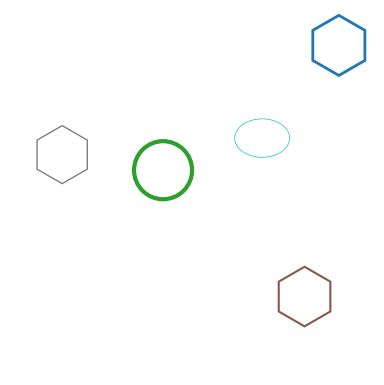[{"shape": "hexagon", "thickness": 2, "radius": 0.39, "center": [0.88, 0.882]}, {"shape": "circle", "thickness": 3, "radius": 0.38, "center": [0.424, 0.558]}, {"shape": "hexagon", "thickness": 1.5, "radius": 0.39, "center": [0.791, 0.23]}, {"shape": "hexagon", "thickness": 1, "radius": 0.38, "center": [0.161, 0.598]}, {"shape": "oval", "thickness": 0.5, "radius": 0.36, "center": [0.681, 0.641]}]